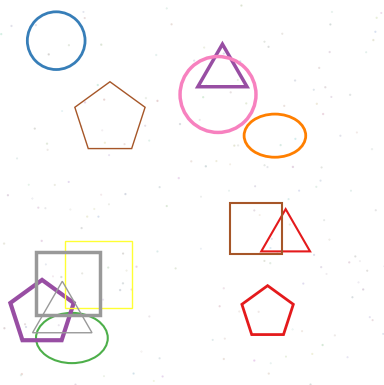[{"shape": "pentagon", "thickness": 2, "radius": 0.35, "center": [0.695, 0.188]}, {"shape": "triangle", "thickness": 1.5, "radius": 0.37, "center": [0.742, 0.384]}, {"shape": "circle", "thickness": 2, "radius": 0.37, "center": [0.146, 0.894]}, {"shape": "oval", "thickness": 1.5, "radius": 0.47, "center": [0.187, 0.122]}, {"shape": "triangle", "thickness": 2.5, "radius": 0.37, "center": [0.578, 0.812]}, {"shape": "pentagon", "thickness": 3, "radius": 0.43, "center": [0.109, 0.186]}, {"shape": "oval", "thickness": 2, "radius": 0.4, "center": [0.714, 0.648]}, {"shape": "square", "thickness": 1, "radius": 0.44, "center": [0.256, 0.287]}, {"shape": "square", "thickness": 1.5, "radius": 0.33, "center": [0.664, 0.406]}, {"shape": "pentagon", "thickness": 1, "radius": 0.48, "center": [0.286, 0.692]}, {"shape": "circle", "thickness": 2.5, "radius": 0.49, "center": [0.566, 0.755]}, {"shape": "triangle", "thickness": 1, "radius": 0.45, "center": [0.162, 0.18]}, {"shape": "square", "thickness": 2.5, "radius": 0.41, "center": [0.177, 0.264]}]